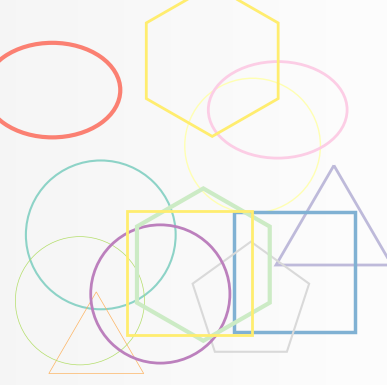[{"shape": "circle", "thickness": 1.5, "radius": 0.97, "center": [0.26, 0.39]}, {"shape": "circle", "thickness": 1, "radius": 0.88, "center": [0.652, 0.622]}, {"shape": "triangle", "thickness": 2, "radius": 0.86, "center": [0.862, 0.398]}, {"shape": "oval", "thickness": 3, "radius": 0.88, "center": [0.135, 0.766]}, {"shape": "square", "thickness": 2.5, "radius": 0.78, "center": [0.761, 0.293]}, {"shape": "triangle", "thickness": 0.5, "radius": 0.71, "center": [0.248, 0.1]}, {"shape": "circle", "thickness": 0.5, "radius": 0.83, "center": [0.206, 0.219]}, {"shape": "oval", "thickness": 2, "radius": 0.9, "center": [0.717, 0.715]}, {"shape": "pentagon", "thickness": 1.5, "radius": 0.79, "center": [0.647, 0.214]}, {"shape": "circle", "thickness": 2, "radius": 0.9, "center": [0.414, 0.236]}, {"shape": "hexagon", "thickness": 3, "radius": 0.99, "center": [0.525, 0.313]}, {"shape": "hexagon", "thickness": 2, "radius": 0.98, "center": [0.548, 0.842]}, {"shape": "square", "thickness": 2, "radius": 0.8, "center": [0.489, 0.291]}]